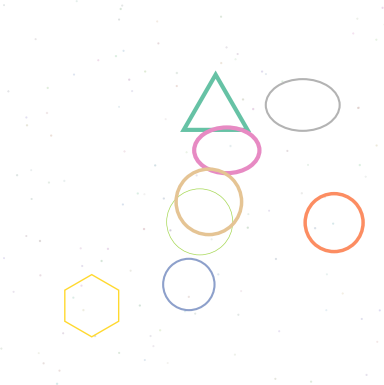[{"shape": "triangle", "thickness": 3, "radius": 0.48, "center": [0.56, 0.71]}, {"shape": "circle", "thickness": 2.5, "radius": 0.38, "center": [0.868, 0.422]}, {"shape": "circle", "thickness": 1.5, "radius": 0.33, "center": [0.49, 0.261]}, {"shape": "oval", "thickness": 3, "radius": 0.42, "center": [0.589, 0.61]}, {"shape": "circle", "thickness": 0.5, "radius": 0.43, "center": [0.519, 0.424]}, {"shape": "hexagon", "thickness": 1, "radius": 0.4, "center": [0.238, 0.206]}, {"shape": "circle", "thickness": 2.5, "radius": 0.43, "center": [0.542, 0.476]}, {"shape": "oval", "thickness": 1.5, "radius": 0.48, "center": [0.786, 0.727]}]